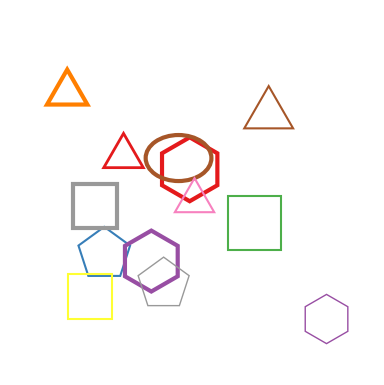[{"shape": "triangle", "thickness": 2, "radius": 0.3, "center": [0.321, 0.594]}, {"shape": "hexagon", "thickness": 3, "radius": 0.41, "center": [0.493, 0.56]}, {"shape": "pentagon", "thickness": 1.5, "radius": 0.35, "center": [0.271, 0.34]}, {"shape": "square", "thickness": 1.5, "radius": 0.34, "center": [0.661, 0.421]}, {"shape": "hexagon", "thickness": 3, "radius": 0.4, "center": [0.393, 0.322]}, {"shape": "hexagon", "thickness": 1, "radius": 0.32, "center": [0.848, 0.171]}, {"shape": "triangle", "thickness": 3, "radius": 0.3, "center": [0.175, 0.759]}, {"shape": "square", "thickness": 1.5, "radius": 0.29, "center": [0.233, 0.229]}, {"shape": "oval", "thickness": 3, "radius": 0.43, "center": [0.464, 0.59]}, {"shape": "triangle", "thickness": 1.5, "radius": 0.37, "center": [0.698, 0.703]}, {"shape": "triangle", "thickness": 1.5, "radius": 0.29, "center": [0.505, 0.478]}, {"shape": "pentagon", "thickness": 1, "radius": 0.35, "center": [0.425, 0.262]}, {"shape": "square", "thickness": 3, "radius": 0.29, "center": [0.248, 0.465]}]